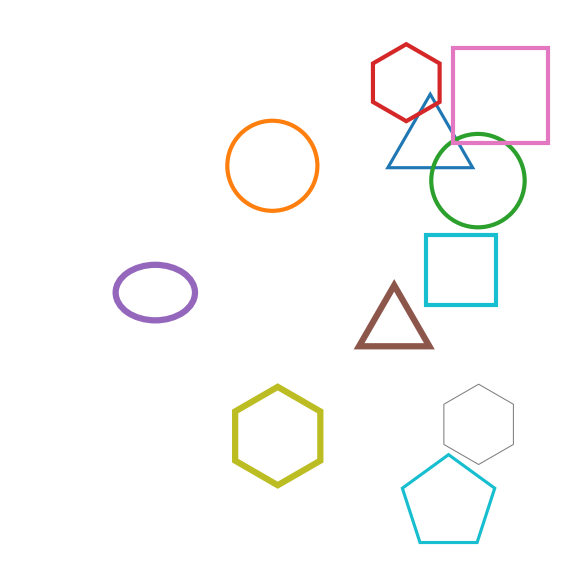[{"shape": "triangle", "thickness": 1.5, "radius": 0.42, "center": [0.745, 0.751]}, {"shape": "circle", "thickness": 2, "radius": 0.39, "center": [0.472, 0.712]}, {"shape": "circle", "thickness": 2, "radius": 0.4, "center": [0.828, 0.686]}, {"shape": "hexagon", "thickness": 2, "radius": 0.33, "center": [0.704, 0.856]}, {"shape": "oval", "thickness": 3, "radius": 0.34, "center": [0.269, 0.493]}, {"shape": "triangle", "thickness": 3, "radius": 0.35, "center": [0.683, 0.435]}, {"shape": "square", "thickness": 2, "radius": 0.41, "center": [0.866, 0.833]}, {"shape": "hexagon", "thickness": 0.5, "radius": 0.35, "center": [0.829, 0.264]}, {"shape": "hexagon", "thickness": 3, "radius": 0.43, "center": [0.481, 0.244]}, {"shape": "square", "thickness": 2, "radius": 0.3, "center": [0.798, 0.532]}, {"shape": "pentagon", "thickness": 1.5, "radius": 0.42, "center": [0.777, 0.128]}]